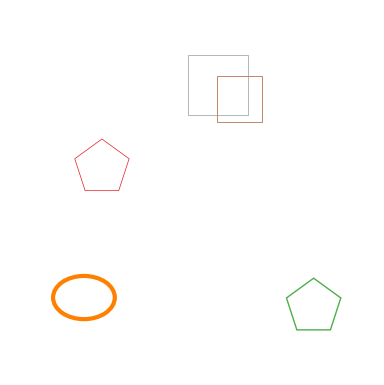[{"shape": "pentagon", "thickness": 0.5, "radius": 0.37, "center": [0.265, 0.565]}, {"shape": "pentagon", "thickness": 1, "radius": 0.37, "center": [0.815, 0.203]}, {"shape": "oval", "thickness": 3, "radius": 0.4, "center": [0.218, 0.227]}, {"shape": "square", "thickness": 0.5, "radius": 0.3, "center": [0.622, 0.742]}, {"shape": "square", "thickness": 0.5, "radius": 0.39, "center": [0.567, 0.779]}]